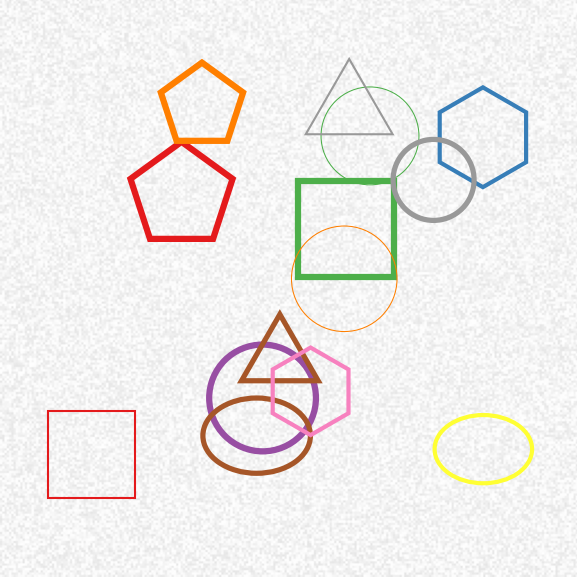[{"shape": "pentagon", "thickness": 3, "radius": 0.46, "center": [0.314, 0.661]}, {"shape": "square", "thickness": 1, "radius": 0.38, "center": [0.158, 0.212]}, {"shape": "hexagon", "thickness": 2, "radius": 0.43, "center": [0.836, 0.761]}, {"shape": "square", "thickness": 3, "radius": 0.42, "center": [0.6, 0.603]}, {"shape": "circle", "thickness": 0.5, "radius": 0.42, "center": [0.641, 0.764]}, {"shape": "circle", "thickness": 3, "radius": 0.46, "center": [0.455, 0.31]}, {"shape": "circle", "thickness": 0.5, "radius": 0.46, "center": [0.596, 0.516]}, {"shape": "pentagon", "thickness": 3, "radius": 0.37, "center": [0.35, 0.816]}, {"shape": "oval", "thickness": 2, "radius": 0.42, "center": [0.837, 0.221]}, {"shape": "triangle", "thickness": 2.5, "radius": 0.38, "center": [0.485, 0.378]}, {"shape": "oval", "thickness": 2.5, "radius": 0.47, "center": [0.444, 0.245]}, {"shape": "hexagon", "thickness": 2, "radius": 0.38, "center": [0.538, 0.322]}, {"shape": "triangle", "thickness": 1, "radius": 0.43, "center": [0.605, 0.81]}, {"shape": "circle", "thickness": 2.5, "radius": 0.35, "center": [0.751, 0.688]}]